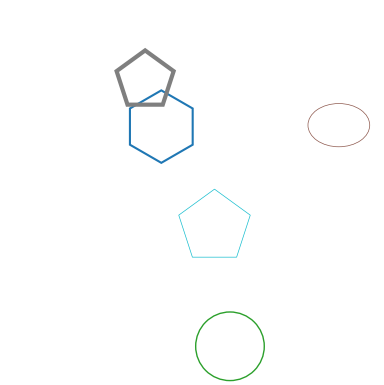[{"shape": "hexagon", "thickness": 1.5, "radius": 0.47, "center": [0.419, 0.671]}, {"shape": "circle", "thickness": 1, "radius": 0.45, "center": [0.597, 0.101]}, {"shape": "oval", "thickness": 0.5, "radius": 0.4, "center": [0.88, 0.675]}, {"shape": "pentagon", "thickness": 3, "radius": 0.39, "center": [0.377, 0.791]}, {"shape": "pentagon", "thickness": 0.5, "radius": 0.49, "center": [0.557, 0.411]}]